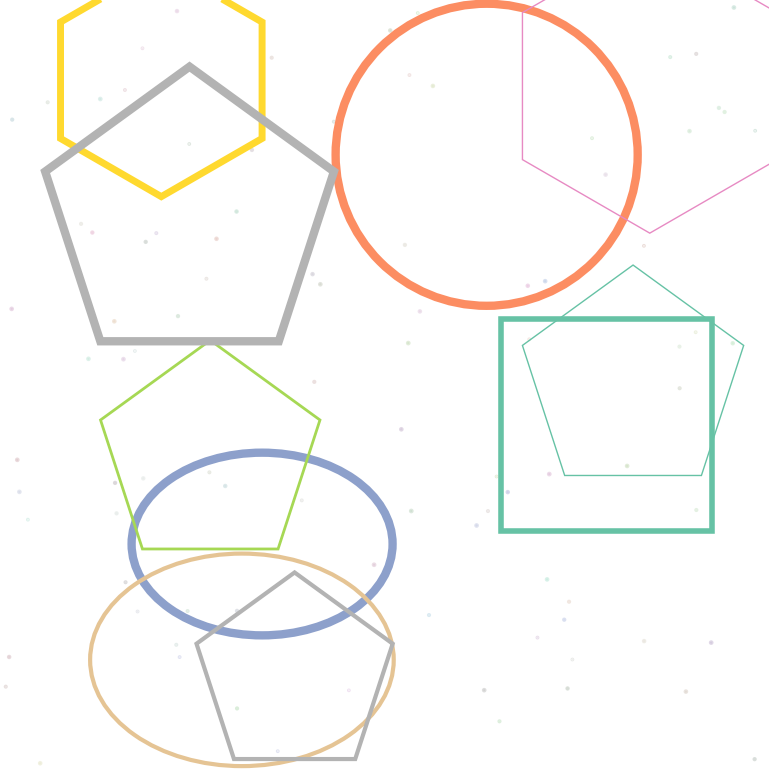[{"shape": "square", "thickness": 2, "radius": 0.69, "center": [0.788, 0.448]}, {"shape": "pentagon", "thickness": 0.5, "radius": 0.76, "center": [0.822, 0.505]}, {"shape": "circle", "thickness": 3, "radius": 0.98, "center": [0.632, 0.799]}, {"shape": "oval", "thickness": 3, "radius": 0.85, "center": [0.34, 0.293]}, {"shape": "hexagon", "thickness": 0.5, "radius": 0.95, "center": [0.844, 0.888]}, {"shape": "pentagon", "thickness": 1, "radius": 0.75, "center": [0.273, 0.408]}, {"shape": "hexagon", "thickness": 2.5, "radius": 0.76, "center": [0.209, 0.896]}, {"shape": "oval", "thickness": 1.5, "radius": 0.99, "center": [0.314, 0.143]}, {"shape": "pentagon", "thickness": 1.5, "radius": 0.67, "center": [0.383, 0.123]}, {"shape": "pentagon", "thickness": 3, "radius": 0.99, "center": [0.246, 0.716]}]